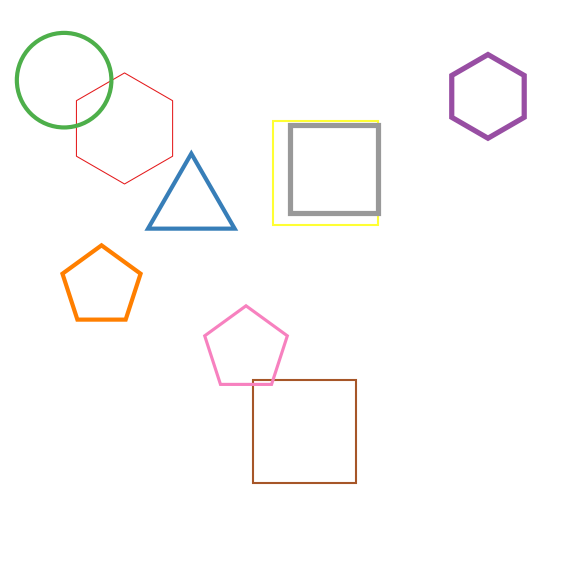[{"shape": "hexagon", "thickness": 0.5, "radius": 0.48, "center": [0.216, 0.777]}, {"shape": "triangle", "thickness": 2, "radius": 0.43, "center": [0.331, 0.647]}, {"shape": "circle", "thickness": 2, "radius": 0.41, "center": [0.111, 0.86]}, {"shape": "hexagon", "thickness": 2.5, "radius": 0.36, "center": [0.845, 0.832]}, {"shape": "pentagon", "thickness": 2, "radius": 0.36, "center": [0.176, 0.503]}, {"shape": "square", "thickness": 1, "radius": 0.45, "center": [0.564, 0.699]}, {"shape": "square", "thickness": 1, "radius": 0.45, "center": [0.527, 0.252]}, {"shape": "pentagon", "thickness": 1.5, "radius": 0.38, "center": [0.426, 0.394]}, {"shape": "square", "thickness": 2.5, "radius": 0.38, "center": [0.579, 0.706]}]